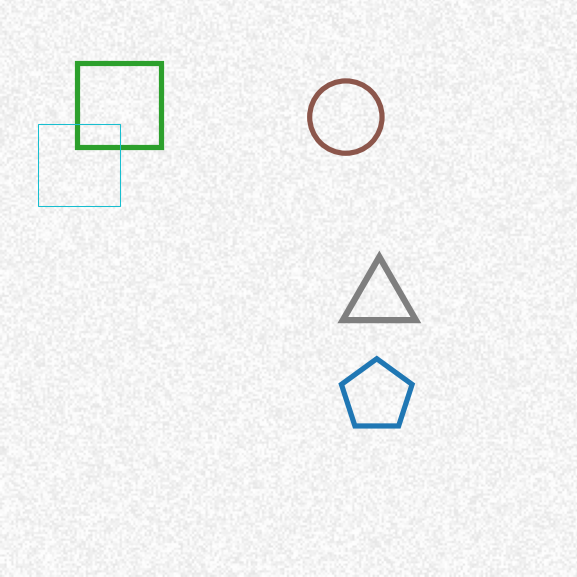[{"shape": "pentagon", "thickness": 2.5, "radius": 0.32, "center": [0.652, 0.314]}, {"shape": "square", "thickness": 2.5, "radius": 0.36, "center": [0.206, 0.818]}, {"shape": "circle", "thickness": 2.5, "radius": 0.31, "center": [0.599, 0.796]}, {"shape": "triangle", "thickness": 3, "radius": 0.37, "center": [0.657, 0.481]}, {"shape": "square", "thickness": 0.5, "radius": 0.35, "center": [0.137, 0.714]}]